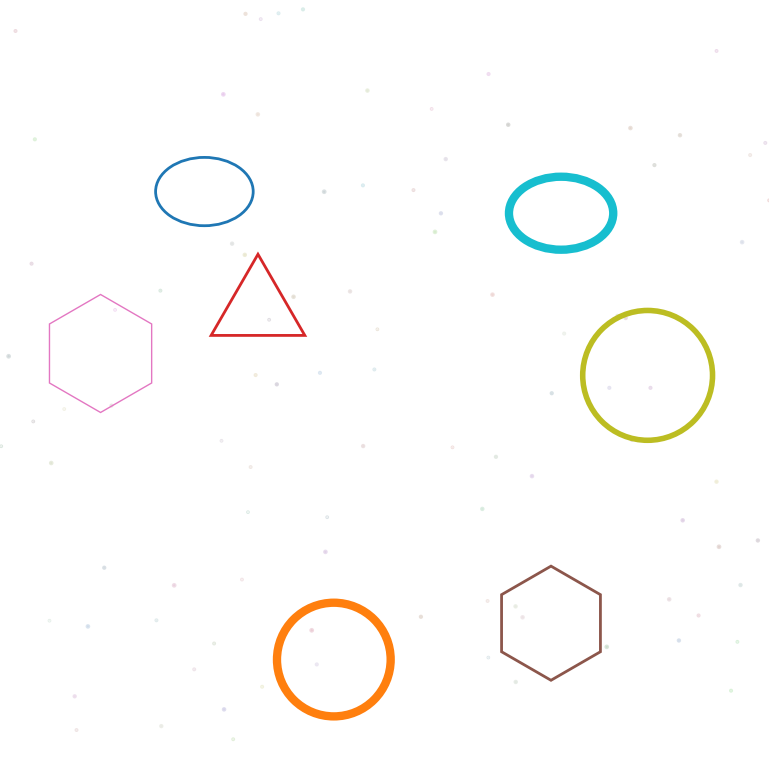[{"shape": "oval", "thickness": 1, "radius": 0.32, "center": [0.265, 0.751]}, {"shape": "circle", "thickness": 3, "radius": 0.37, "center": [0.434, 0.143]}, {"shape": "triangle", "thickness": 1, "radius": 0.35, "center": [0.335, 0.6]}, {"shape": "hexagon", "thickness": 1, "radius": 0.37, "center": [0.716, 0.191]}, {"shape": "hexagon", "thickness": 0.5, "radius": 0.38, "center": [0.131, 0.541]}, {"shape": "circle", "thickness": 2, "radius": 0.42, "center": [0.841, 0.512]}, {"shape": "oval", "thickness": 3, "radius": 0.34, "center": [0.729, 0.723]}]